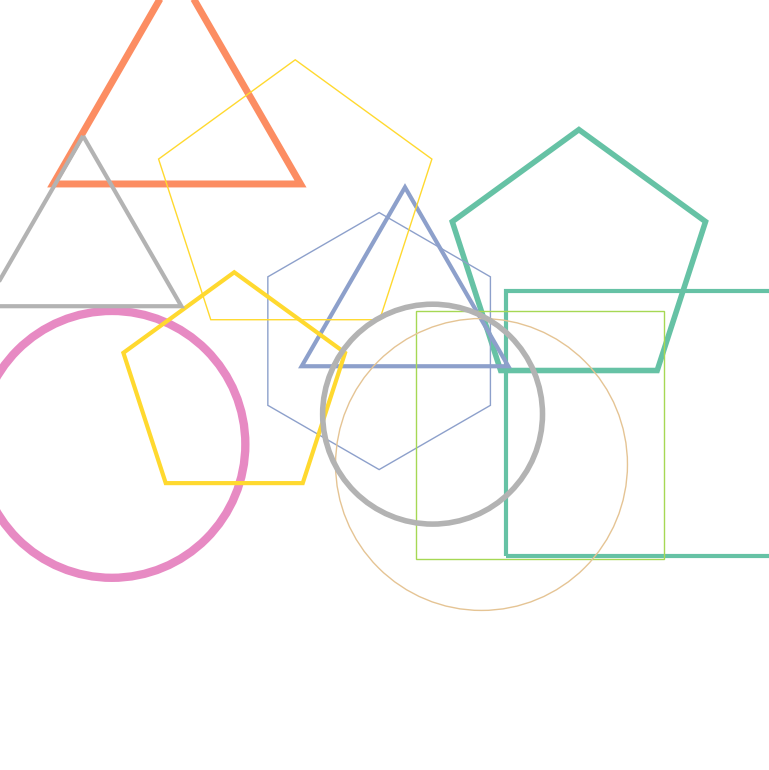[{"shape": "pentagon", "thickness": 2, "radius": 0.86, "center": [0.752, 0.659]}, {"shape": "square", "thickness": 1.5, "radius": 0.86, "center": [0.829, 0.45]}, {"shape": "triangle", "thickness": 2.5, "radius": 0.93, "center": [0.23, 0.854]}, {"shape": "triangle", "thickness": 1.5, "radius": 0.77, "center": [0.526, 0.602]}, {"shape": "hexagon", "thickness": 0.5, "radius": 0.83, "center": [0.492, 0.557]}, {"shape": "circle", "thickness": 3, "radius": 0.87, "center": [0.145, 0.423]}, {"shape": "square", "thickness": 0.5, "radius": 0.8, "center": [0.701, 0.434]}, {"shape": "pentagon", "thickness": 0.5, "radius": 0.93, "center": [0.383, 0.736]}, {"shape": "pentagon", "thickness": 1.5, "radius": 0.76, "center": [0.304, 0.495]}, {"shape": "circle", "thickness": 0.5, "radius": 0.95, "center": [0.625, 0.397]}, {"shape": "triangle", "thickness": 1.5, "radius": 0.74, "center": [0.108, 0.676]}, {"shape": "circle", "thickness": 2, "radius": 0.71, "center": [0.562, 0.462]}]